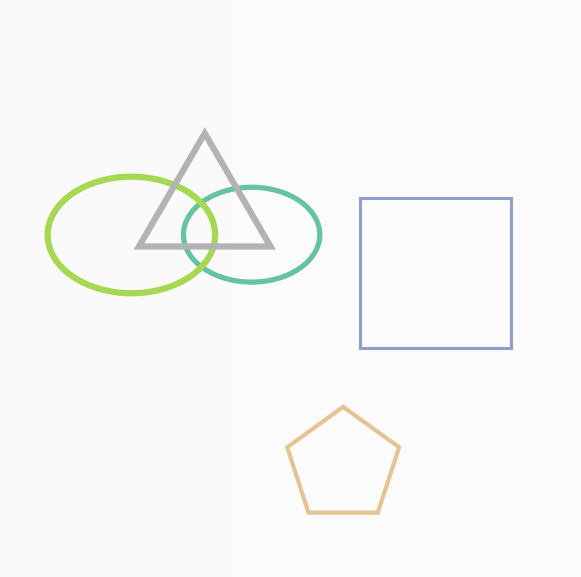[{"shape": "oval", "thickness": 2.5, "radius": 0.59, "center": [0.433, 0.593]}, {"shape": "square", "thickness": 1.5, "radius": 0.65, "center": [0.749, 0.527]}, {"shape": "oval", "thickness": 3, "radius": 0.72, "center": [0.226, 0.592]}, {"shape": "pentagon", "thickness": 2, "radius": 0.51, "center": [0.59, 0.193]}, {"shape": "triangle", "thickness": 3, "radius": 0.65, "center": [0.352, 0.638]}]